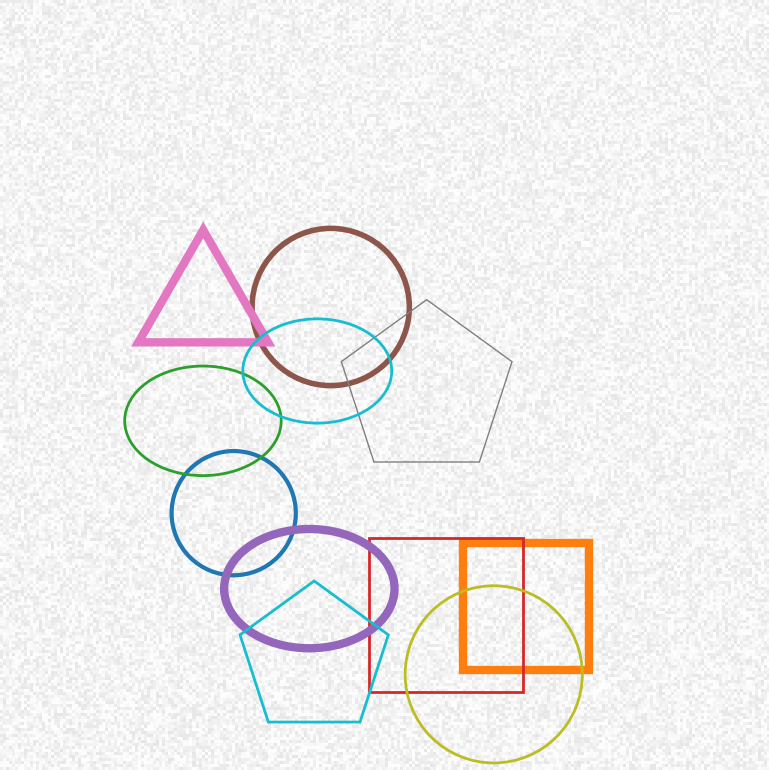[{"shape": "circle", "thickness": 1.5, "radius": 0.4, "center": [0.304, 0.334]}, {"shape": "square", "thickness": 3, "radius": 0.41, "center": [0.683, 0.212]}, {"shape": "oval", "thickness": 1, "radius": 0.51, "center": [0.264, 0.453]}, {"shape": "square", "thickness": 1, "radius": 0.5, "center": [0.579, 0.202]}, {"shape": "oval", "thickness": 3, "radius": 0.55, "center": [0.402, 0.236]}, {"shape": "circle", "thickness": 2, "radius": 0.51, "center": [0.429, 0.601]}, {"shape": "triangle", "thickness": 3, "radius": 0.49, "center": [0.264, 0.604]}, {"shape": "pentagon", "thickness": 0.5, "radius": 0.58, "center": [0.554, 0.494]}, {"shape": "circle", "thickness": 1, "radius": 0.58, "center": [0.641, 0.124]}, {"shape": "pentagon", "thickness": 1, "radius": 0.51, "center": [0.408, 0.144]}, {"shape": "oval", "thickness": 1, "radius": 0.48, "center": [0.412, 0.518]}]